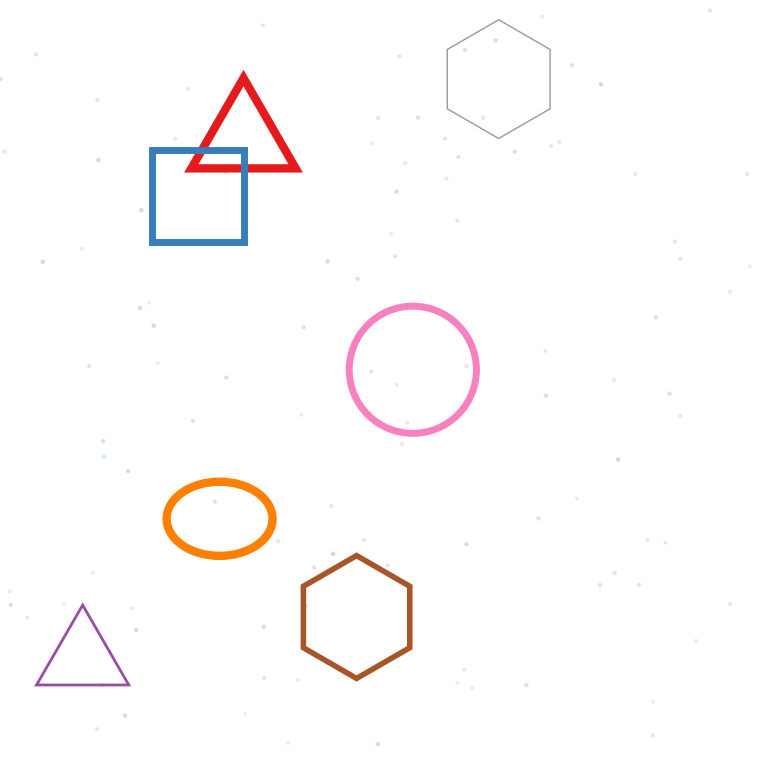[{"shape": "triangle", "thickness": 3, "radius": 0.39, "center": [0.316, 0.82]}, {"shape": "square", "thickness": 2.5, "radius": 0.3, "center": [0.257, 0.745]}, {"shape": "triangle", "thickness": 1, "radius": 0.35, "center": [0.107, 0.145]}, {"shape": "oval", "thickness": 3, "radius": 0.34, "center": [0.285, 0.326]}, {"shape": "hexagon", "thickness": 2, "radius": 0.4, "center": [0.463, 0.199]}, {"shape": "circle", "thickness": 2.5, "radius": 0.41, "center": [0.536, 0.52]}, {"shape": "hexagon", "thickness": 0.5, "radius": 0.39, "center": [0.648, 0.897]}]